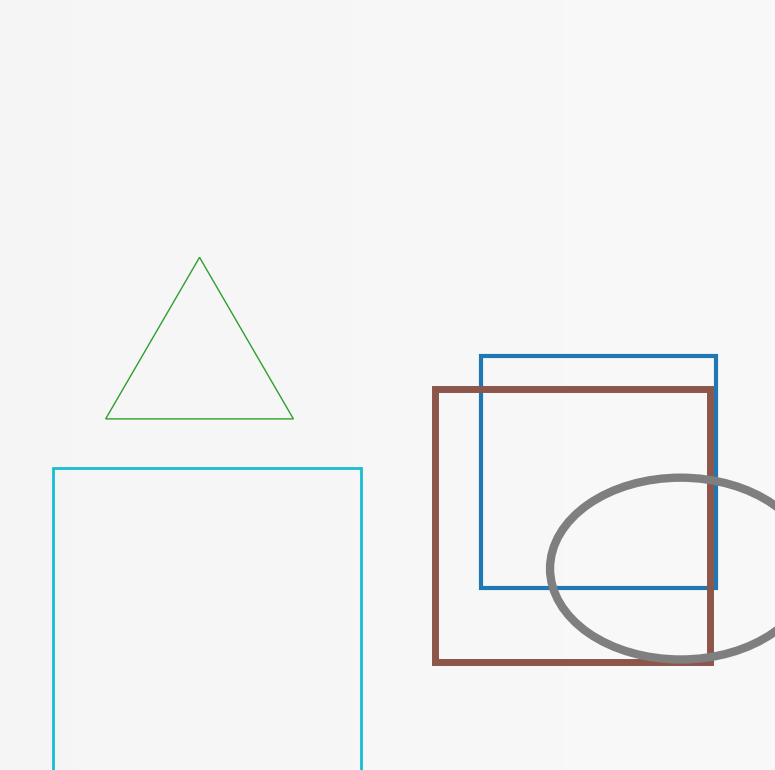[{"shape": "square", "thickness": 1.5, "radius": 0.76, "center": [0.772, 0.387]}, {"shape": "triangle", "thickness": 0.5, "radius": 0.7, "center": [0.257, 0.526]}, {"shape": "square", "thickness": 2.5, "radius": 0.88, "center": [0.739, 0.317]}, {"shape": "oval", "thickness": 3, "radius": 0.84, "center": [0.878, 0.262]}, {"shape": "square", "thickness": 1, "radius": 0.99, "center": [0.267, 0.193]}]